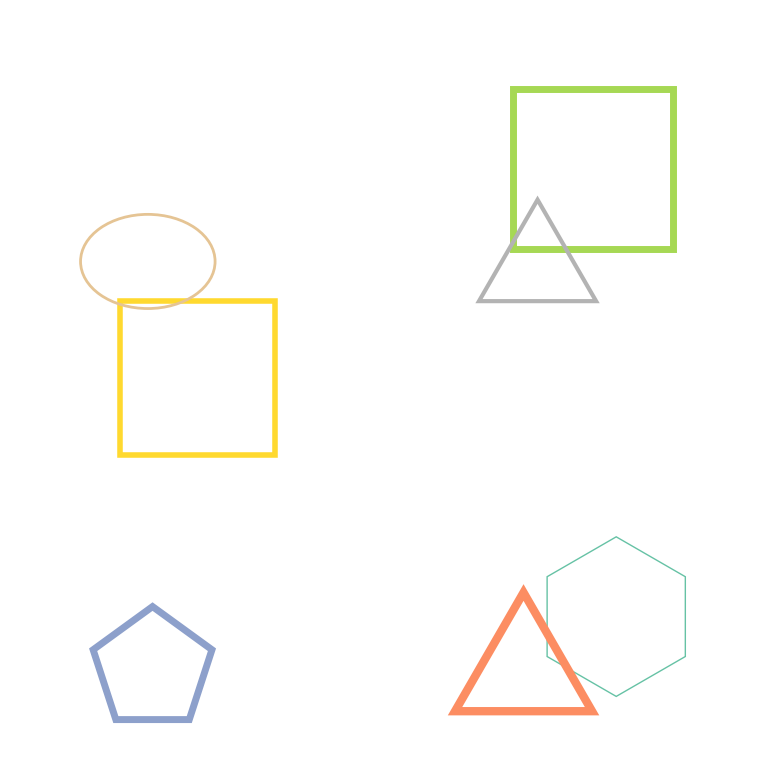[{"shape": "hexagon", "thickness": 0.5, "radius": 0.52, "center": [0.8, 0.199]}, {"shape": "triangle", "thickness": 3, "radius": 0.51, "center": [0.68, 0.128]}, {"shape": "pentagon", "thickness": 2.5, "radius": 0.41, "center": [0.198, 0.131]}, {"shape": "square", "thickness": 2.5, "radius": 0.52, "center": [0.77, 0.78]}, {"shape": "square", "thickness": 2, "radius": 0.5, "center": [0.256, 0.509]}, {"shape": "oval", "thickness": 1, "radius": 0.44, "center": [0.192, 0.66]}, {"shape": "triangle", "thickness": 1.5, "radius": 0.44, "center": [0.698, 0.653]}]